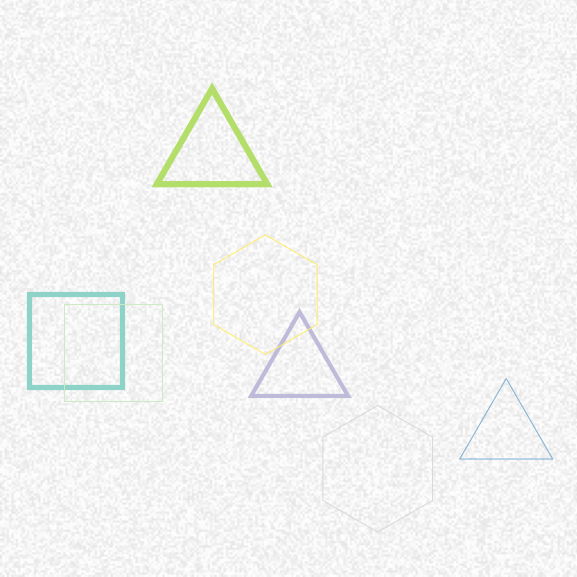[{"shape": "square", "thickness": 2.5, "radius": 0.4, "center": [0.131, 0.41]}, {"shape": "triangle", "thickness": 2, "radius": 0.48, "center": [0.519, 0.362]}, {"shape": "triangle", "thickness": 0.5, "radius": 0.46, "center": [0.877, 0.251]}, {"shape": "triangle", "thickness": 3, "radius": 0.55, "center": [0.367, 0.735]}, {"shape": "hexagon", "thickness": 0.5, "radius": 0.55, "center": [0.654, 0.187]}, {"shape": "square", "thickness": 0.5, "radius": 0.42, "center": [0.195, 0.389]}, {"shape": "hexagon", "thickness": 0.5, "radius": 0.52, "center": [0.46, 0.489]}]